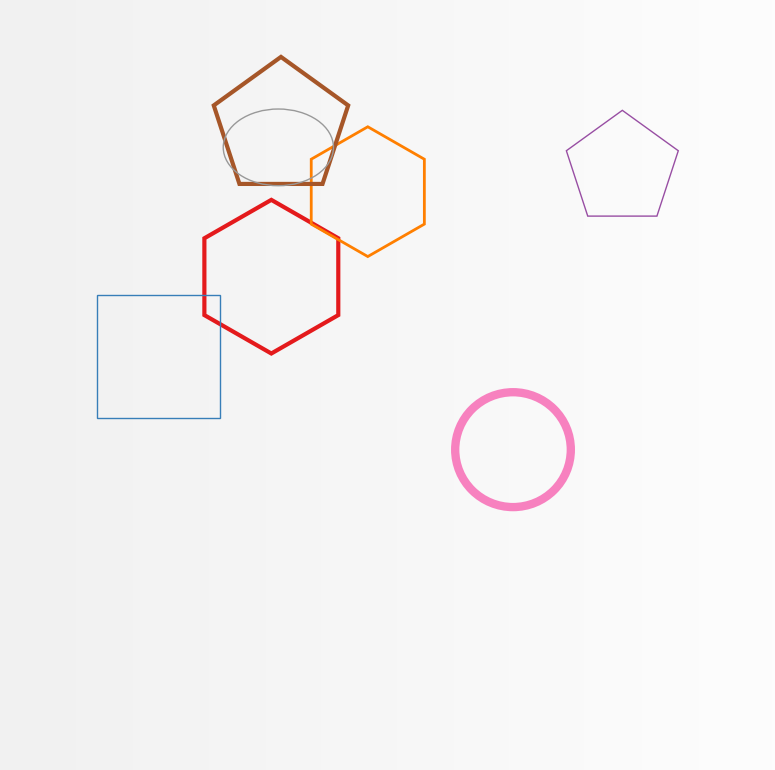[{"shape": "hexagon", "thickness": 1.5, "radius": 0.5, "center": [0.35, 0.641]}, {"shape": "square", "thickness": 0.5, "radius": 0.4, "center": [0.205, 0.537]}, {"shape": "pentagon", "thickness": 0.5, "radius": 0.38, "center": [0.803, 0.781]}, {"shape": "hexagon", "thickness": 1, "radius": 0.42, "center": [0.475, 0.751]}, {"shape": "pentagon", "thickness": 1.5, "radius": 0.46, "center": [0.363, 0.835]}, {"shape": "circle", "thickness": 3, "radius": 0.37, "center": [0.662, 0.416]}, {"shape": "oval", "thickness": 0.5, "radius": 0.36, "center": [0.359, 0.809]}]